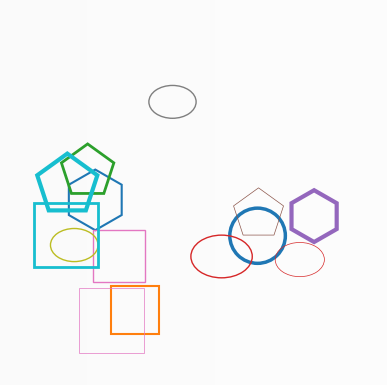[{"shape": "hexagon", "thickness": 1.5, "radius": 0.39, "center": [0.246, 0.481]}, {"shape": "circle", "thickness": 2.5, "radius": 0.36, "center": [0.665, 0.388]}, {"shape": "square", "thickness": 1.5, "radius": 0.31, "center": [0.349, 0.195]}, {"shape": "pentagon", "thickness": 2, "radius": 0.36, "center": [0.226, 0.555]}, {"shape": "oval", "thickness": 0.5, "radius": 0.32, "center": [0.774, 0.326]}, {"shape": "oval", "thickness": 1, "radius": 0.4, "center": [0.572, 0.334]}, {"shape": "hexagon", "thickness": 3, "radius": 0.34, "center": [0.811, 0.439]}, {"shape": "pentagon", "thickness": 0.5, "radius": 0.34, "center": [0.667, 0.444]}, {"shape": "square", "thickness": 1, "radius": 0.34, "center": [0.306, 0.335]}, {"shape": "square", "thickness": 0.5, "radius": 0.42, "center": [0.287, 0.168]}, {"shape": "oval", "thickness": 1, "radius": 0.3, "center": [0.445, 0.735]}, {"shape": "oval", "thickness": 1, "radius": 0.31, "center": [0.192, 0.364]}, {"shape": "pentagon", "thickness": 3, "radius": 0.41, "center": [0.174, 0.519]}, {"shape": "square", "thickness": 2, "radius": 0.41, "center": [0.17, 0.39]}]